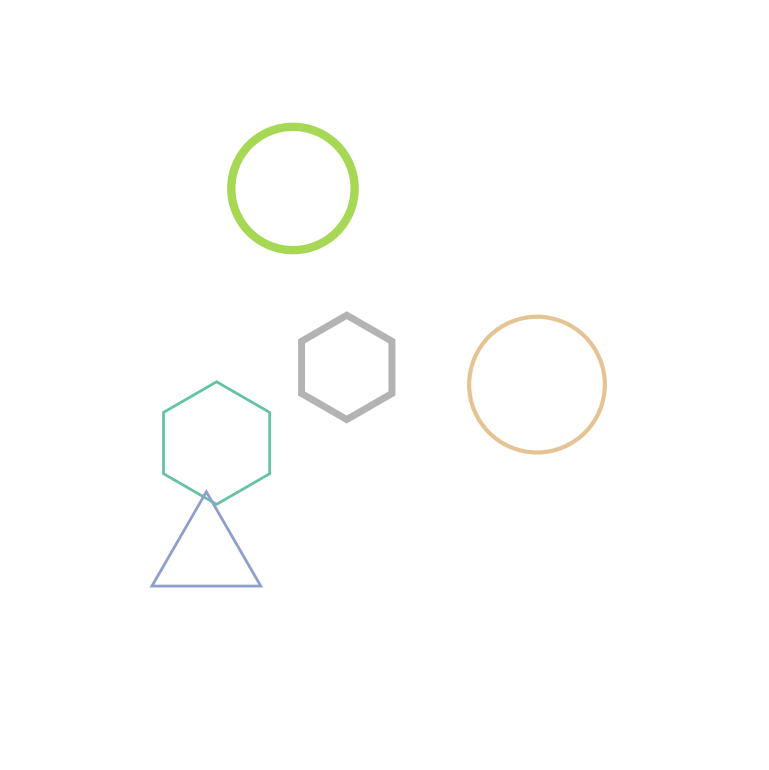[{"shape": "hexagon", "thickness": 1, "radius": 0.4, "center": [0.281, 0.425]}, {"shape": "triangle", "thickness": 1, "radius": 0.41, "center": [0.268, 0.28]}, {"shape": "circle", "thickness": 3, "radius": 0.4, "center": [0.38, 0.755]}, {"shape": "circle", "thickness": 1.5, "radius": 0.44, "center": [0.697, 0.501]}, {"shape": "hexagon", "thickness": 2.5, "radius": 0.34, "center": [0.45, 0.523]}]